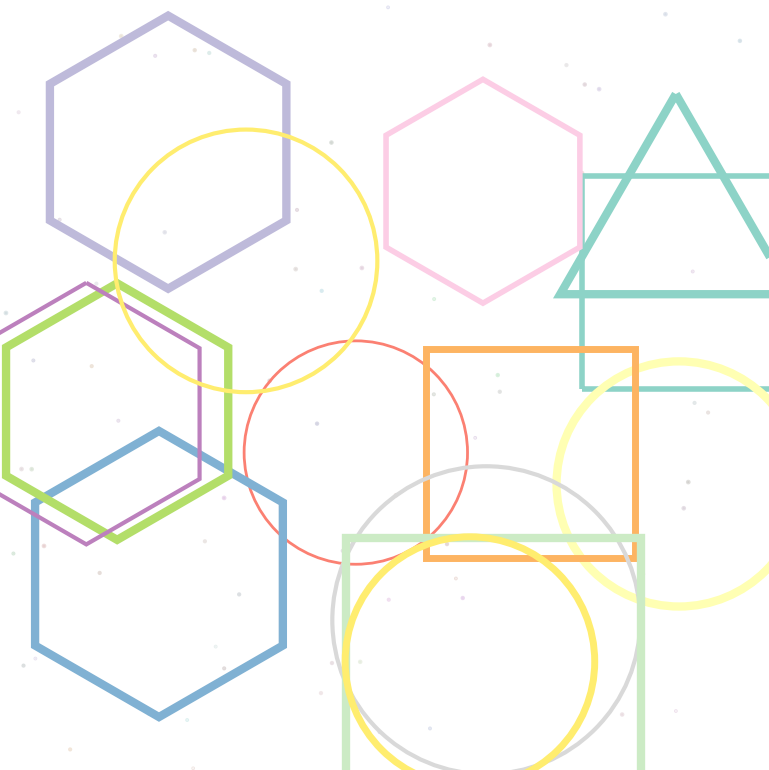[{"shape": "square", "thickness": 2, "radius": 0.69, "center": [0.895, 0.634]}, {"shape": "triangle", "thickness": 3, "radius": 0.87, "center": [0.878, 0.705]}, {"shape": "circle", "thickness": 3, "radius": 0.8, "center": [0.882, 0.371]}, {"shape": "hexagon", "thickness": 3, "radius": 0.89, "center": [0.218, 0.802]}, {"shape": "circle", "thickness": 1, "radius": 0.73, "center": [0.462, 0.412]}, {"shape": "hexagon", "thickness": 3, "radius": 0.93, "center": [0.206, 0.255]}, {"shape": "square", "thickness": 2.5, "radius": 0.68, "center": [0.689, 0.411]}, {"shape": "hexagon", "thickness": 3, "radius": 0.83, "center": [0.152, 0.465]}, {"shape": "hexagon", "thickness": 2, "radius": 0.73, "center": [0.627, 0.752]}, {"shape": "circle", "thickness": 1.5, "radius": 1.0, "center": [0.631, 0.195]}, {"shape": "hexagon", "thickness": 1.5, "radius": 0.85, "center": [0.112, 0.463]}, {"shape": "square", "thickness": 3, "radius": 0.96, "center": [0.641, 0.11]}, {"shape": "circle", "thickness": 1.5, "radius": 0.85, "center": [0.32, 0.661]}, {"shape": "circle", "thickness": 2.5, "radius": 0.81, "center": [0.61, 0.141]}]